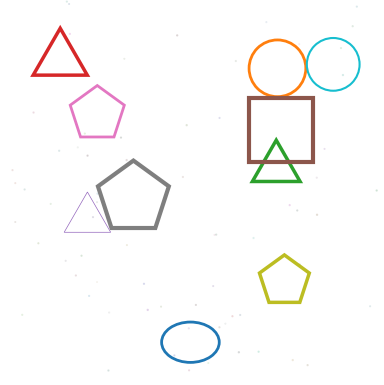[{"shape": "oval", "thickness": 2, "radius": 0.37, "center": [0.495, 0.111]}, {"shape": "circle", "thickness": 2, "radius": 0.37, "center": [0.721, 0.823]}, {"shape": "triangle", "thickness": 2.5, "radius": 0.36, "center": [0.717, 0.564]}, {"shape": "triangle", "thickness": 2.5, "radius": 0.41, "center": [0.156, 0.845]}, {"shape": "triangle", "thickness": 0.5, "radius": 0.35, "center": [0.227, 0.432]}, {"shape": "square", "thickness": 3, "radius": 0.41, "center": [0.729, 0.662]}, {"shape": "pentagon", "thickness": 2, "radius": 0.37, "center": [0.253, 0.704]}, {"shape": "pentagon", "thickness": 3, "radius": 0.48, "center": [0.347, 0.486]}, {"shape": "pentagon", "thickness": 2.5, "radius": 0.34, "center": [0.739, 0.27]}, {"shape": "circle", "thickness": 1.5, "radius": 0.34, "center": [0.865, 0.833]}]